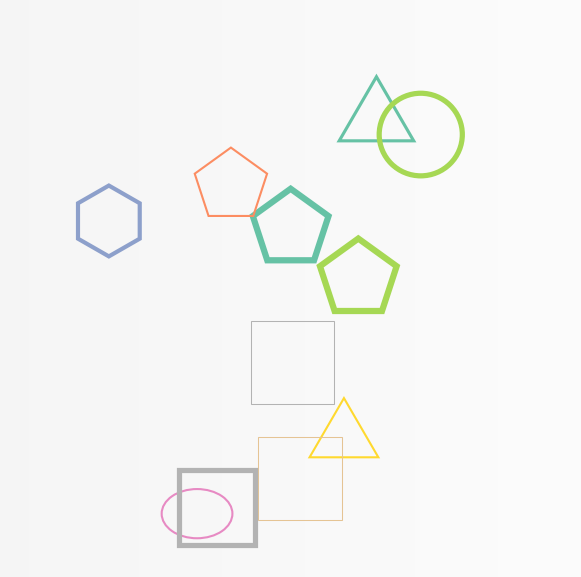[{"shape": "pentagon", "thickness": 3, "radius": 0.34, "center": [0.5, 0.604]}, {"shape": "triangle", "thickness": 1.5, "radius": 0.37, "center": [0.648, 0.792]}, {"shape": "pentagon", "thickness": 1, "radius": 0.33, "center": [0.397, 0.678]}, {"shape": "hexagon", "thickness": 2, "radius": 0.31, "center": [0.187, 0.617]}, {"shape": "oval", "thickness": 1, "radius": 0.3, "center": [0.339, 0.11]}, {"shape": "circle", "thickness": 2.5, "radius": 0.36, "center": [0.724, 0.766]}, {"shape": "pentagon", "thickness": 3, "radius": 0.35, "center": [0.616, 0.517]}, {"shape": "triangle", "thickness": 1, "radius": 0.34, "center": [0.592, 0.241]}, {"shape": "square", "thickness": 0.5, "radius": 0.36, "center": [0.516, 0.171]}, {"shape": "square", "thickness": 0.5, "radius": 0.36, "center": [0.503, 0.372]}, {"shape": "square", "thickness": 2.5, "radius": 0.33, "center": [0.374, 0.121]}]